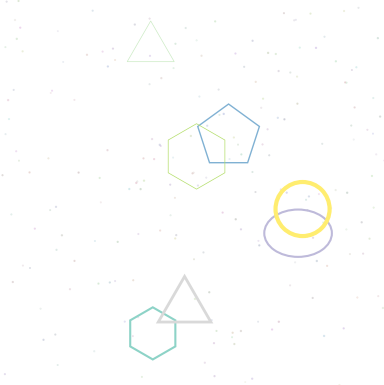[{"shape": "hexagon", "thickness": 1.5, "radius": 0.34, "center": [0.397, 0.134]}, {"shape": "oval", "thickness": 1.5, "radius": 0.44, "center": [0.774, 0.394]}, {"shape": "pentagon", "thickness": 1, "radius": 0.42, "center": [0.594, 0.646]}, {"shape": "hexagon", "thickness": 0.5, "radius": 0.42, "center": [0.511, 0.594]}, {"shape": "triangle", "thickness": 2, "radius": 0.39, "center": [0.479, 0.203]}, {"shape": "triangle", "thickness": 0.5, "radius": 0.35, "center": [0.391, 0.875]}, {"shape": "circle", "thickness": 3, "radius": 0.35, "center": [0.786, 0.457]}]